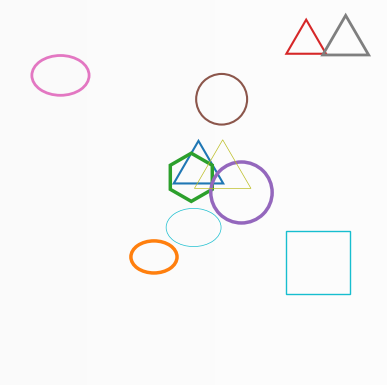[{"shape": "triangle", "thickness": 1.5, "radius": 0.37, "center": [0.512, 0.56]}, {"shape": "oval", "thickness": 2.5, "radius": 0.3, "center": [0.397, 0.333]}, {"shape": "hexagon", "thickness": 2.5, "radius": 0.31, "center": [0.494, 0.539]}, {"shape": "triangle", "thickness": 1.5, "radius": 0.3, "center": [0.79, 0.89]}, {"shape": "circle", "thickness": 2.5, "radius": 0.4, "center": [0.623, 0.5]}, {"shape": "circle", "thickness": 1.5, "radius": 0.33, "center": [0.572, 0.742]}, {"shape": "oval", "thickness": 2, "radius": 0.37, "center": [0.156, 0.804]}, {"shape": "triangle", "thickness": 2, "radius": 0.34, "center": [0.892, 0.891]}, {"shape": "triangle", "thickness": 0.5, "radius": 0.42, "center": [0.575, 0.553]}, {"shape": "oval", "thickness": 0.5, "radius": 0.35, "center": [0.5, 0.409]}, {"shape": "square", "thickness": 1, "radius": 0.41, "center": [0.82, 0.319]}]